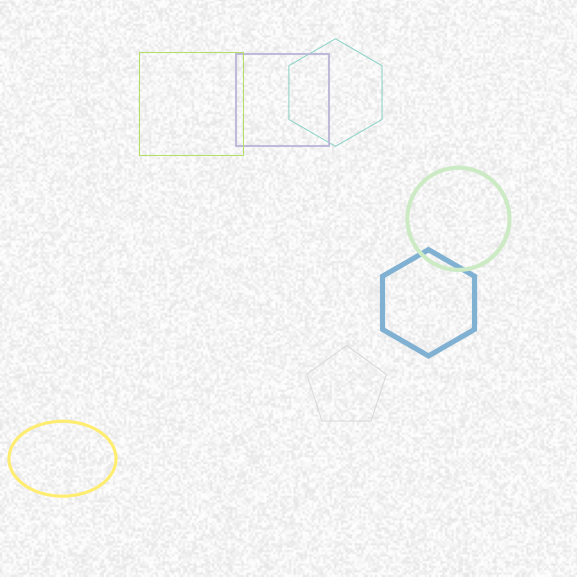[{"shape": "hexagon", "thickness": 0.5, "radius": 0.47, "center": [0.581, 0.839]}, {"shape": "square", "thickness": 1, "radius": 0.4, "center": [0.489, 0.826]}, {"shape": "hexagon", "thickness": 2.5, "radius": 0.46, "center": [0.742, 0.475]}, {"shape": "square", "thickness": 0.5, "radius": 0.45, "center": [0.331, 0.82]}, {"shape": "pentagon", "thickness": 0.5, "radius": 0.36, "center": [0.6, 0.329]}, {"shape": "circle", "thickness": 2, "radius": 0.44, "center": [0.794, 0.62]}, {"shape": "oval", "thickness": 1.5, "radius": 0.46, "center": [0.108, 0.205]}]